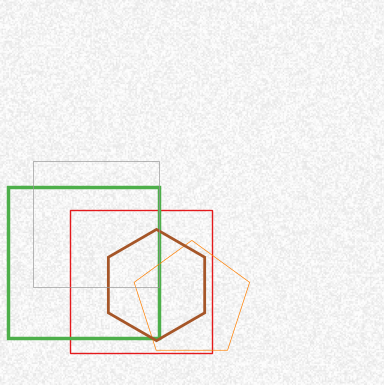[{"shape": "square", "thickness": 1, "radius": 0.93, "center": [0.366, 0.269]}, {"shape": "square", "thickness": 2.5, "radius": 0.98, "center": [0.217, 0.318]}, {"shape": "pentagon", "thickness": 0.5, "radius": 0.79, "center": [0.498, 0.218]}, {"shape": "hexagon", "thickness": 2, "radius": 0.72, "center": [0.407, 0.26]}, {"shape": "square", "thickness": 0.5, "radius": 0.82, "center": [0.249, 0.419]}]